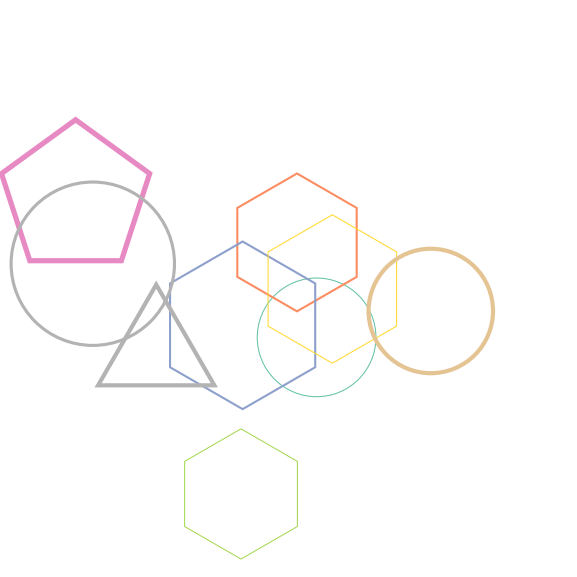[{"shape": "circle", "thickness": 0.5, "radius": 0.51, "center": [0.548, 0.415]}, {"shape": "hexagon", "thickness": 1, "radius": 0.6, "center": [0.514, 0.579]}, {"shape": "hexagon", "thickness": 1, "radius": 0.73, "center": [0.42, 0.436]}, {"shape": "pentagon", "thickness": 2.5, "radius": 0.67, "center": [0.131, 0.657]}, {"shape": "hexagon", "thickness": 0.5, "radius": 0.56, "center": [0.417, 0.144]}, {"shape": "hexagon", "thickness": 0.5, "radius": 0.64, "center": [0.576, 0.499]}, {"shape": "circle", "thickness": 2, "radius": 0.54, "center": [0.746, 0.461]}, {"shape": "triangle", "thickness": 2, "radius": 0.58, "center": [0.271, 0.39]}, {"shape": "circle", "thickness": 1.5, "radius": 0.71, "center": [0.161, 0.542]}]